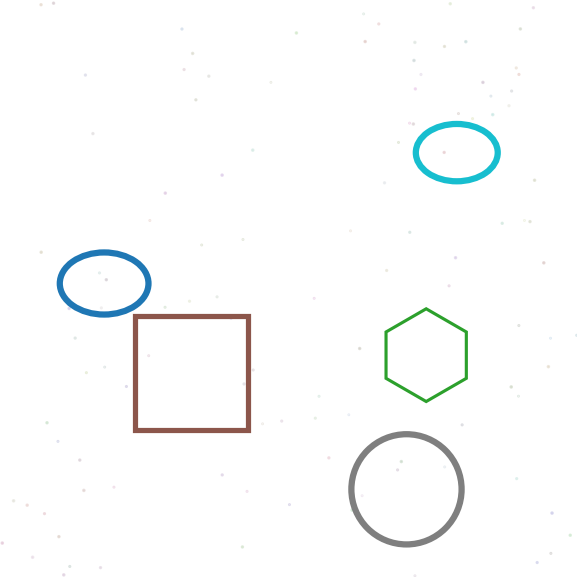[{"shape": "oval", "thickness": 3, "radius": 0.38, "center": [0.18, 0.508]}, {"shape": "hexagon", "thickness": 1.5, "radius": 0.4, "center": [0.738, 0.384]}, {"shape": "square", "thickness": 2.5, "radius": 0.49, "center": [0.332, 0.354]}, {"shape": "circle", "thickness": 3, "radius": 0.48, "center": [0.704, 0.152]}, {"shape": "oval", "thickness": 3, "radius": 0.35, "center": [0.791, 0.735]}]